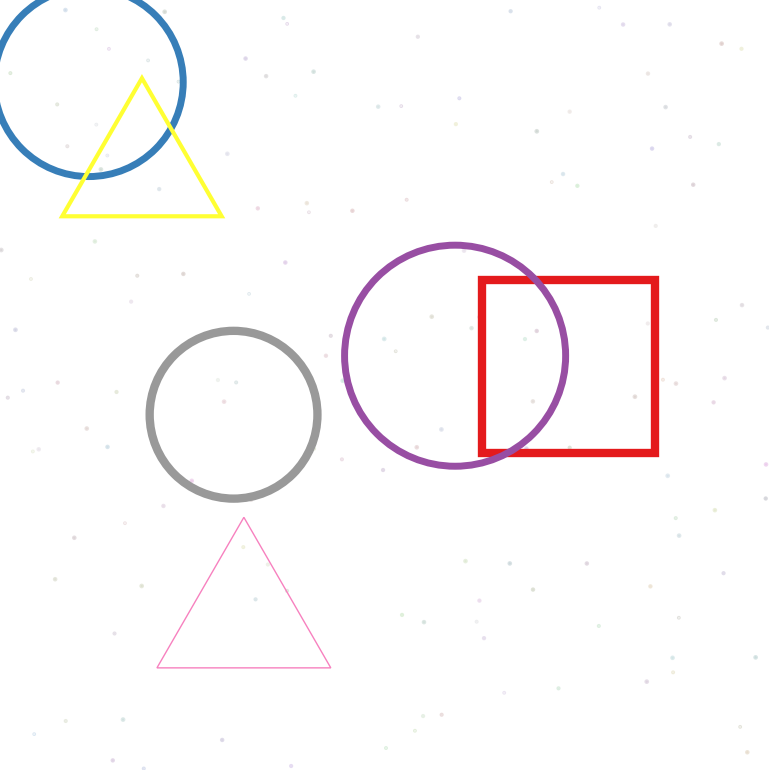[{"shape": "square", "thickness": 3, "radius": 0.56, "center": [0.738, 0.524]}, {"shape": "circle", "thickness": 2.5, "radius": 0.61, "center": [0.115, 0.893]}, {"shape": "circle", "thickness": 2.5, "radius": 0.72, "center": [0.591, 0.538]}, {"shape": "triangle", "thickness": 1.5, "radius": 0.6, "center": [0.184, 0.779]}, {"shape": "triangle", "thickness": 0.5, "radius": 0.65, "center": [0.317, 0.198]}, {"shape": "circle", "thickness": 3, "radius": 0.54, "center": [0.303, 0.461]}]